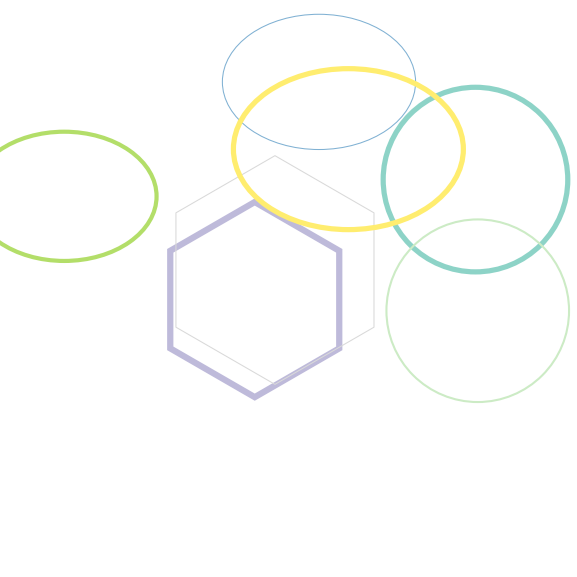[{"shape": "circle", "thickness": 2.5, "radius": 0.8, "center": [0.823, 0.688]}, {"shape": "hexagon", "thickness": 3, "radius": 0.84, "center": [0.441, 0.48]}, {"shape": "oval", "thickness": 0.5, "radius": 0.84, "center": [0.552, 0.857]}, {"shape": "oval", "thickness": 2, "radius": 0.8, "center": [0.111, 0.659]}, {"shape": "hexagon", "thickness": 0.5, "radius": 0.99, "center": [0.476, 0.532]}, {"shape": "circle", "thickness": 1, "radius": 0.79, "center": [0.827, 0.461]}, {"shape": "oval", "thickness": 2.5, "radius": 1.0, "center": [0.603, 0.741]}]